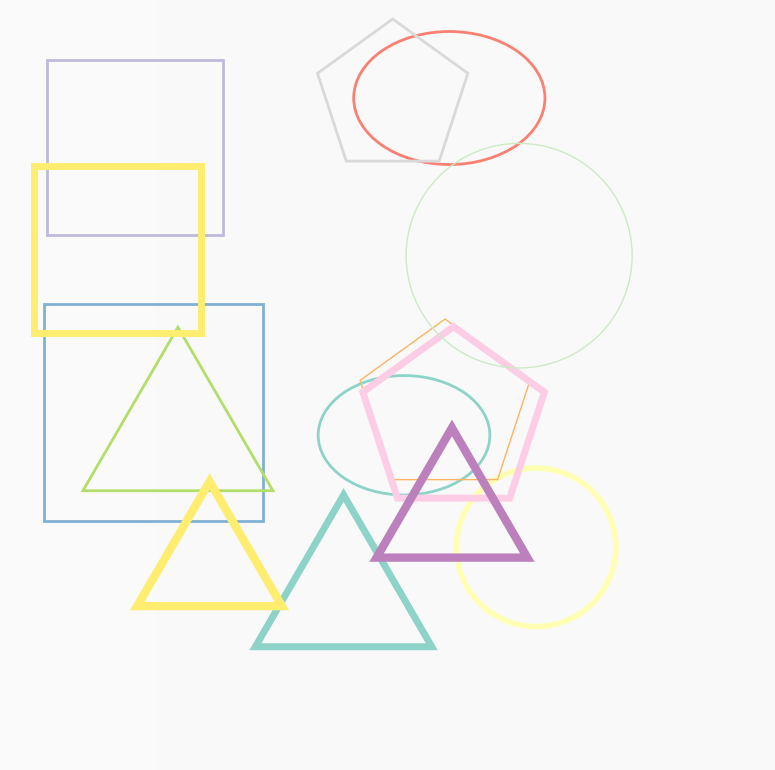[{"shape": "triangle", "thickness": 2.5, "radius": 0.66, "center": [0.443, 0.226]}, {"shape": "oval", "thickness": 1, "radius": 0.55, "center": [0.521, 0.435]}, {"shape": "circle", "thickness": 2, "radius": 0.51, "center": [0.692, 0.289]}, {"shape": "square", "thickness": 1, "radius": 0.57, "center": [0.175, 0.808]}, {"shape": "oval", "thickness": 1, "radius": 0.62, "center": [0.58, 0.873]}, {"shape": "square", "thickness": 1, "radius": 0.71, "center": [0.198, 0.464]}, {"shape": "pentagon", "thickness": 0.5, "radius": 0.58, "center": [0.574, 0.47]}, {"shape": "triangle", "thickness": 1, "radius": 0.71, "center": [0.23, 0.433]}, {"shape": "pentagon", "thickness": 2.5, "radius": 0.62, "center": [0.585, 0.453]}, {"shape": "pentagon", "thickness": 1, "radius": 0.51, "center": [0.507, 0.873]}, {"shape": "triangle", "thickness": 3, "radius": 0.56, "center": [0.583, 0.332]}, {"shape": "circle", "thickness": 0.5, "radius": 0.73, "center": [0.67, 0.668]}, {"shape": "square", "thickness": 2.5, "radius": 0.54, "center": [0.151, 0.676]}, {"shape": "triangle", "thickness": 3, "radius": 0.54, "center": [0.27, 0.267]}]